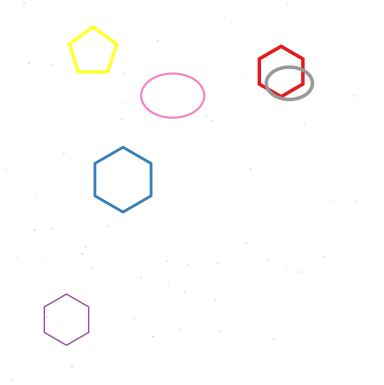[{"shape": "hexagon", "thickness": 2.5, "radius": 0.33, "center": [0.73, 0.814]}, {"shape": "hexagon", "thickness": 2, "radius": 0.42, "center": [0.319, 0.533]}, {"shape": "hexagon", "thickness": 1, "radius": 0.33, "center": [0.173, 0.17]}, {"shape": "pentagon", "thickness": 2.5, "radius": 0.32, "center": [0.242, 0.865]}, {"shape": "oval", "thickness": 1.5, "radius": 0.41, "center": [0.449, 0.752]}, {"shape": "oval", "thickness": 2.5, "radius": 0.3, "center": [0.752, 0.784]}]